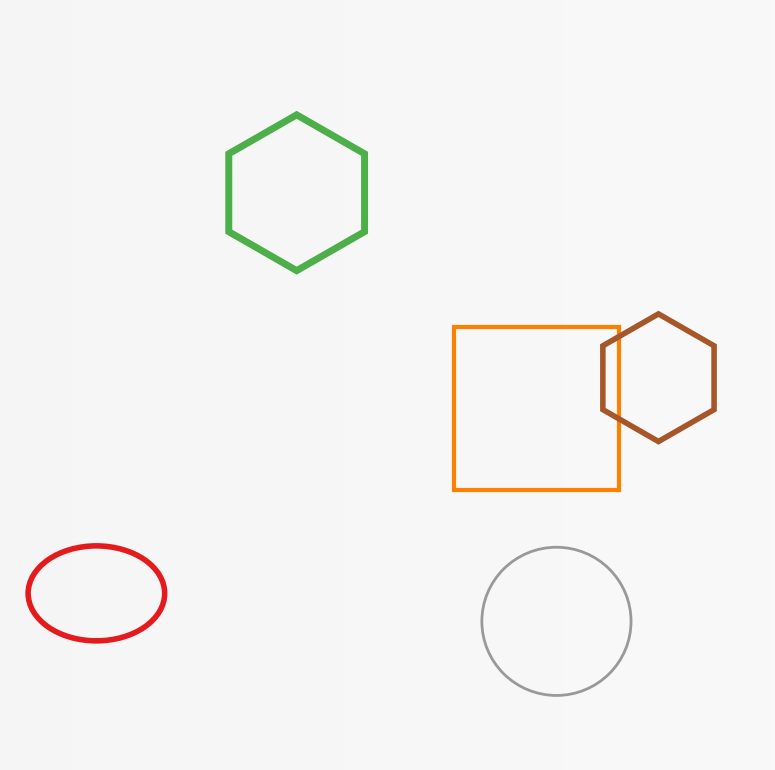[{"shape": "oval", "thickness": 2, "radius": 0.44, "center": [0.124, 0.229]}, {"shape": "hexagon", "thickness": 2.5, "radius": 0.51, "center": [0.383, 0.75]}, {"shape": "square", "thickness": 1.5, "radius": 0.53, "center": [0.692, 0.469]}, {"shape": "hexagon", "thickness": 2, "radius": 0.41, "center": [0.85, 0.509]}, {"shape": "circle", "thickness": 1, "radius": 0.48, "center": [0.718, 0.193]}]